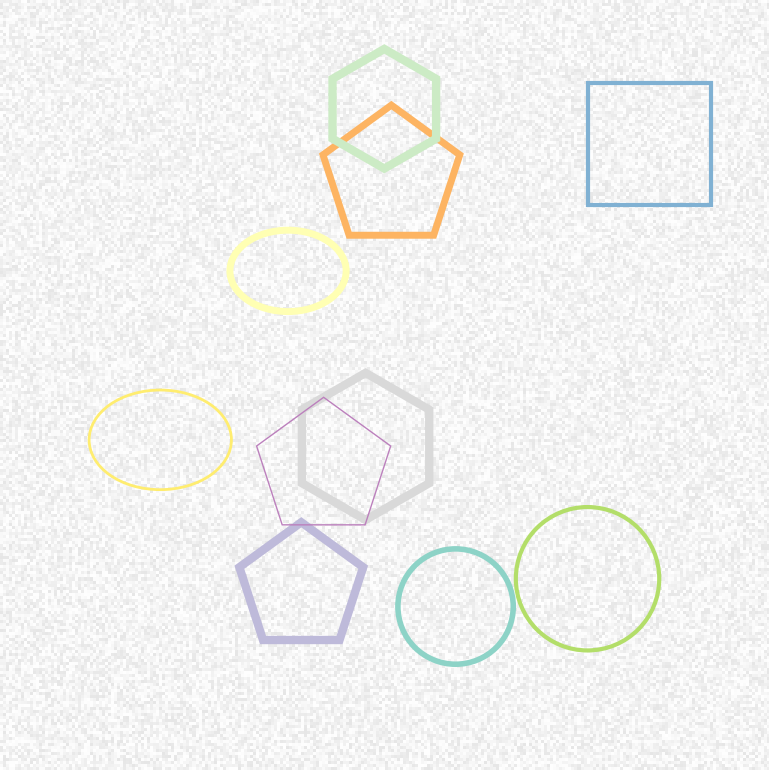[{"shape": "circle", "thickness": 2, "radius": 0.37, "center": [0.592, 0.212]}, {"shape": "oval", "thickness": 2.5, "radius": 0.38, "center": [0.374, 0.648]}, {"shape": "pentagon", "thickness": 3, "radius": 0.42, "center": [0.391, 0.237]}, {"shape": "square", "thickness": 1.5, "radius": 0.4, "center": [0.843, 0.813]}, {"shape": "pentagon", "thickness": 2.5, "radius": 0.47, "center": [0.508, 0.77]}, {"shape": "circle", "thickness": 1.5, "radius": 0.47, "center": [0.763, 0.248]}, {"shape": "hexagon", "thickness": 3, "radius": 0.48, "center": [0.475, 0.42]}, {"shape": "pentagon", "thickness": 0.5, "radius": 0.46, "center": [0.42, 0.392]}, {"shape": "hexagon", "thickness": 3, "radius": 0.39, "center": [0.499, 0.859]}, {"shape": "oval", "thickness": 1, "radius": 0.46, "center": [0.208, 0.429]}]